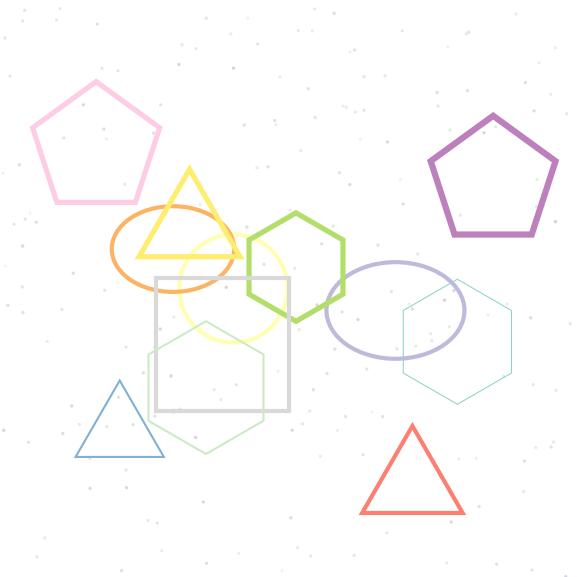[{"shape": "hexagon", "thickness": 0.5, "radius": 0.54, "center": [0.792, 0.407]}, {"shape": "circle", "thickness": 2, "radius": 0.47, "center": [0.404, 0.499]}, {"shape": "oval", "thickness": 2, "radius": 0.6, "center": [0.685, 0.462]}, {"shape": "triangle", "thickness": 2, "radius": 0.5, "center": [0.714, 0.161]}, {"shape": "triangle", "thickness": 1, "radius": 0.44, "center": [0.207, 0.252]}, {"shape": "oval", "thickness": 2, "radius": 0.53, "center": [0.3, 0.568]}, {"shape": "hexagon", "thickness": 2.5, "radius": 0.47, "center": [0.513, 0.537]}, {"shape": "pentagon", "thickness": 2.5, "radius": 0.58, "center": [0.166, 0.742]}, {"shape": "square", "thickness": 2, "radius": 0.57, "center": [0.386, 0.402]}, {"shape": "pentagon", "thickness": 3, "radius": 0.57, "center": [0.854, 0.685]}, {"shape": "hexagon", "thickness": 1, "radius": 0.57, "center": [0.357, 0.328]}, {"shape": "triangle", "thickness": 2.5, "radius": 0.5, "center": [0.328, 0.605]}]